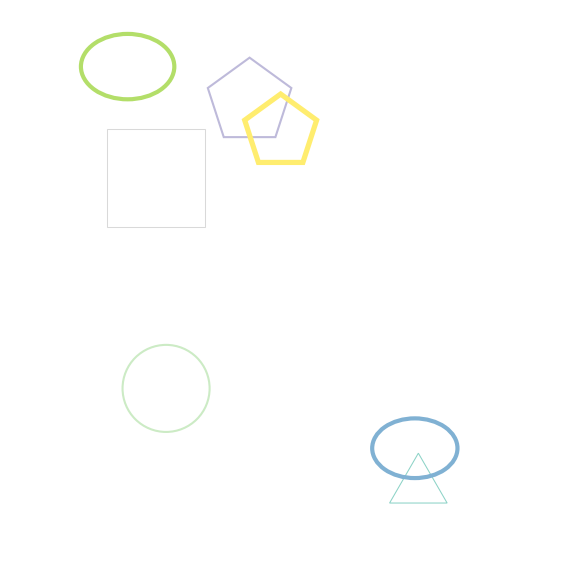[{"shape": "triangle", "thickness": 0.5, "radius": 0.29, "center": [0.724, 0.157]}, {"shape": "pentagon", "thickness": 1, "radius": 0.38, "center": [0.432, 0.823]}, {"shape": "oval", "thickness": 2, "radius": 0.37, "center": [0.718, 0.223]}, {"shape": "oval", "thickness": 2, "radius": 0.4, "center": [0.221, 0.884]}, {"shape": "square", "thickness": 0.5, "radius": 0.42, "center": [0.269, 0.691]}, {"shape": "circle", "thickness": 1, "radius": 0.38, "center": [0.288, 0.327]}, {"shape": "pentagon", "thickness": 2.5, "radius": 0.33, "center": [0.486, 0.771]}]